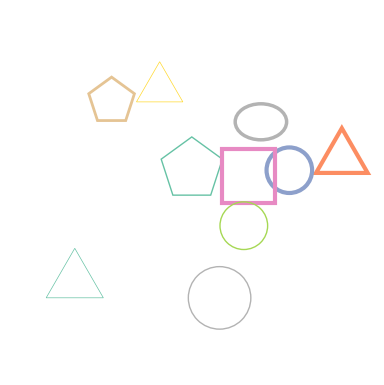[{"shape": "triangle", "thickness": 0.5, "radius": 0.43, "center": [0.194, 0.269]}, {"shape": "pentagon", "thickness": 1, "radius": 0.42, "center": [0.498, 0.561]}, {"shape": "triangle", "thickness": 3, "radius": 0.39, "center": [0.888, 0.59]}, {"shape": "circle", "thickness": 3, "radius": 0.3, "center": [0.751, 0.558]}, {"shape": "square", "thickness": 3, "radius": 0.35, "center": [0.645, 0.543]}, {"shape": "circle", "thickness": 1, "radius": 0.31, "center": [0.633, 0.414]}, {"shape": "triangle", "thickness": 0.5, "radius": 0.35, "center": [0.415, 0.77]}, {"shape": "pentagon", "thickness": 2, "radius": 0.31, "center": [0.29, 0.737]}, {"shape": "circle", "thickness": 1, "radius": 0.41, "center": [0.57, 0.226]}, {"shape": "oval", "thickness": 2.5, "radius": 0.33, "center": [0.678, 0.684]}]